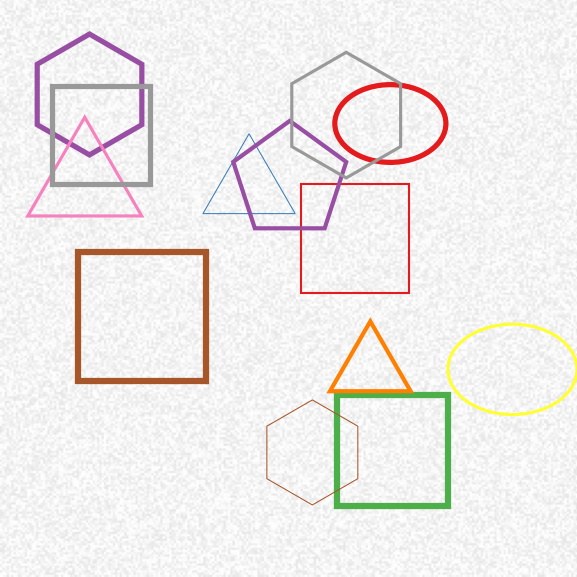[{"shape": "oval", "thickness": 2.5, "radius": 0.48, "center": [0.676, 0.785]}, {"shape": "square", "thickness": 1, "radius": 0.47, "center": [0.615, 0.586]}, {"shape": "triangle", "thickness": 0.5, "radius": 0.46, "center": [0.431, 0.675]}, {"shape": "square", "thickness": 3, "radius": 0.48, "center": [0.679, 0.219]}, {"shape": "pentagon", "thickness": 2, "radius": 0.51, "center": [0.502, 0.687]}, {"shape": "hexagon", "thickness": 2.5, "radius": 0.52, "center": [0.155, 0.836]}, {"shape": "triangle", "thickness": 2, "radius": 0.4, "center": [0.641, 0.362]}, {"shape": "oval", "thickness": 1.5, "radius": 0.56, "center": [0.887, 0.36]}, {"shape": "square", "thickness": 3, "radius": 0.56, "center": [0.246, 0.451]}, {"shape": "hexagon", "thickness": 0.5, "radius": 0.45, "center": [0.541, 0.216]}, {"shape": "triangle", "thickness": 1.5, "radius": 0.57, "center": [0.147, 0.682]}, {"shape": "square", "thickness": 2.5, "radius": 0.42, "center": [0.175, 0.766]}, {"shape": "hexagon", "thickness": 1.5, "radius": 0.54, "center": [0.599, 0.8]}]